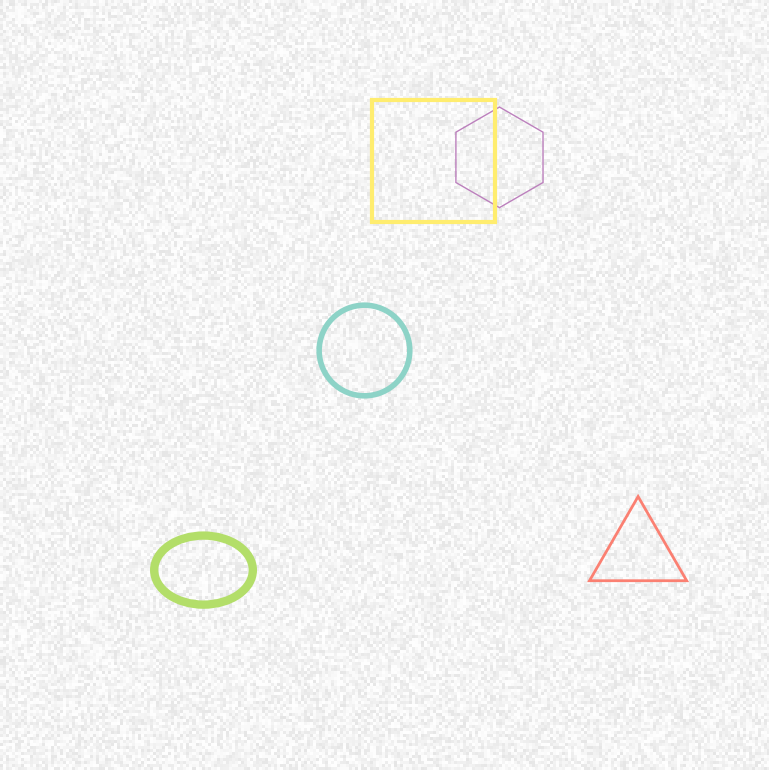[{"shape": "circle", "thickness": 2, "radius": 0.29, "center": [0.473, 0.545]}, {"shape": "triangle", "thickness": 1, "radius": 0.36, "center": [0.829, 0.282]}, {"shape": "oval", "thickness": 3, "radius": 0.32, "center": [0.264, 0.26]}, {"shape": "hexagon", "thickness": 0.5, "radius": 0.33, "center": [0.649, 0.796]}, {"shape": "square", "thickness": 1.5, "radius": 0.4, "center": [0.563, 0.791]}]